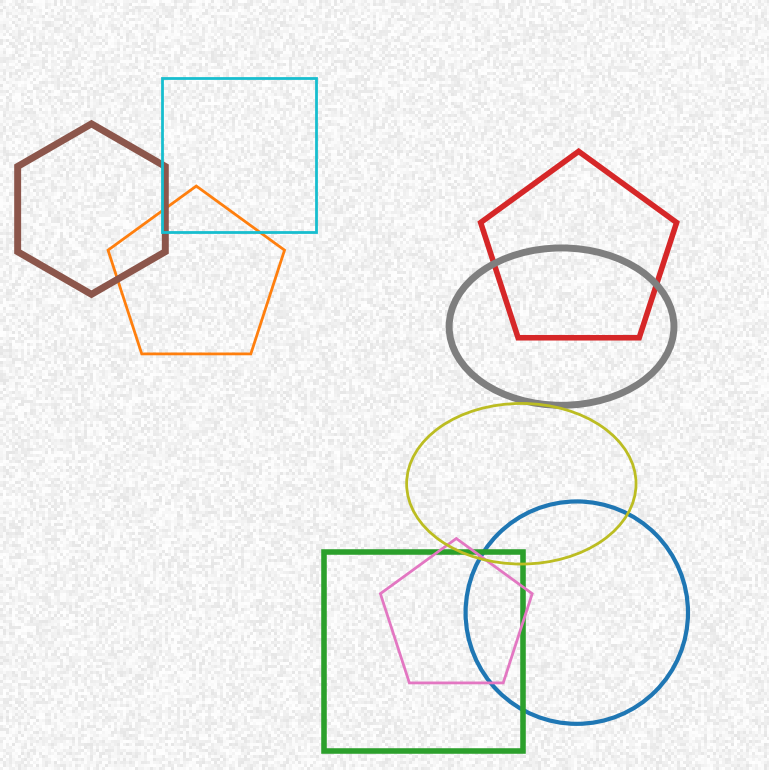[{"shape": "circle", "thickness": 1.5, "radius": 0.72, "center": [0.749, 0.204]}, {"shape": "pentagon", "thickness": 1, "radius": 0.6, "center": [0.255, 0.638]}, {"shape": "square", "thickness": 2, "radius": 0.65, "center": [0.55, 0.154]}, {"shape": "pentagon", "thickness": 2, "radius": 0.67, "center": [0.751, 0.67]}, {"shape": "hexagon", "thickness": 2.5, "radius": 0.55, "center": [0.119, 0.728]}, {"shape": "pentagon", "thickness": 1, "radius": 0.52, "center": [0.593, 0.197]}, {"shape": "oval", "thickness": 2.5, "radius": 0.73, "center": [0.729, 0.576]}, {"shape": "oval", "thickness": 1, "radius": 0.74, "center": [0.677, 0.372]}, {"shape": "square", "thickness": 1, "radius": 0.5, "center": [0.31, 0.799]}]